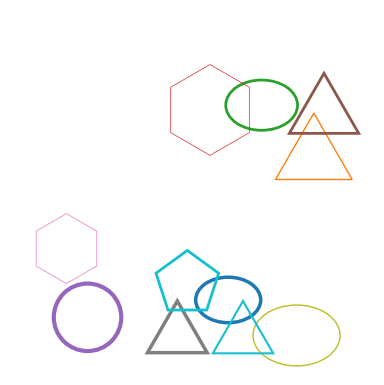[{"shape": "oval", "thickness": 2.5, "radius": 0.42, "center": [0.593, 0.221]}, {"shape": "triangle", "thickness": 1, "radius": 0.58, "center": [0.815, 0.591]}, {"shape": "oval", "thickness": 2, "radius": 0.47, "center": [0.68, 0.727]}, {"shape": "hexagon", "thickness": 0.5, "radius": 0.59, "center": [0.545, 0.714]}, {"shape": "circle", "thickness": 3, "radius": 0.44, "center": [0.227, 0.176]}, {"shape": "triangle", "thickness": 2, "radius": 0.52, "center": [0.842, 0.706]}, {"shape": "hexagon", "thickness": 0.5, "radius": 0.45, "center": [0.173, 0.354]}, {"shape": "triangle", "thickness": 2.5, "radius": 0.45, "center": [0.461, 0.129]}, {"shape": "oval", "thickness": 1, "radius": 0.56, "center": [0.77, 0.129]}, {"shape": "pentagon", "thickness": 2, "radius": 0.43, "center": [0.487, 0.264]}, {"shape": "triangle", "thickness": 1.5, "radius": 0.45, "center": [0.631, 0.128]}]